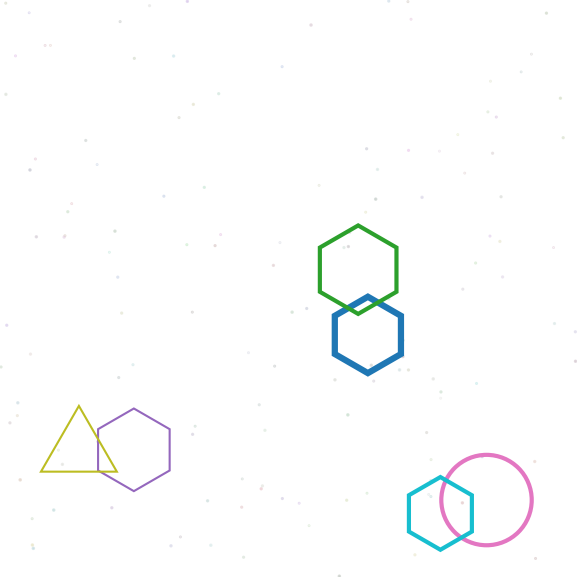[{"shape": "hexagon", "thickness": 3, "radius": 0.33, "center": [0.637, 0.419]}, {"shape": "hexagon", "thickness": 2, "radius": 0.38, "center": [0.62, 0.532]}, {"shape": "hexagon", "thickness": 1, "radius": 0.36, "center": [0.232, 0.22]}, {"shape": "circle", "thickness": 2, "radius": 0.39, "center": [0.842, 0.133]}, {"shape": "triangle", "thickness": 1, "radius": 0.38, "center": [0.137, 0.22]}, {"shape": "hexagon", "thickness": 2, "radius": 0.31, "center": [0.763, 0.11]}]